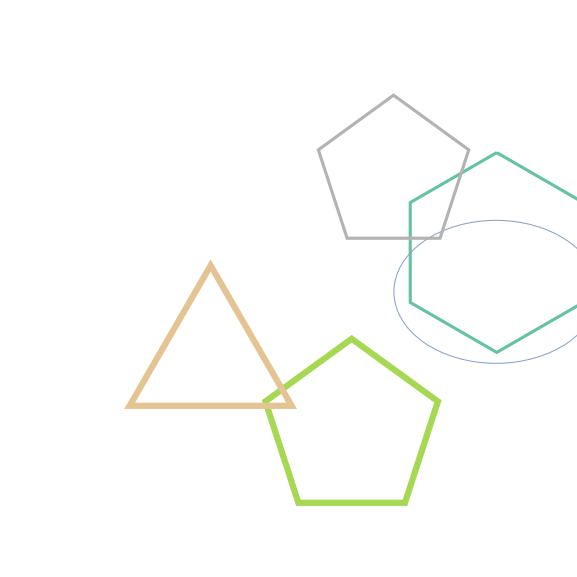[{"shape": "hexagon", "thickness": 1.5, "radius": 0.86, "center": [0.86, 0.562]}, {"shape": "oval", "thickness": 0.5, "radius": 0.88, "center": [0.859, 0.494]}, {"shape": "pentagon", "thickness": 3, "radius": 0.78, "center": [0.609, 0.256]}, {"shape": "triangle", "thickness": 3, "radius": 0.81, "center": [0.365, 0.377]}, {"shape": "pentagon", "thickness": 1.5, "radius": 0.68, "center": [0.681, 0.697]}]